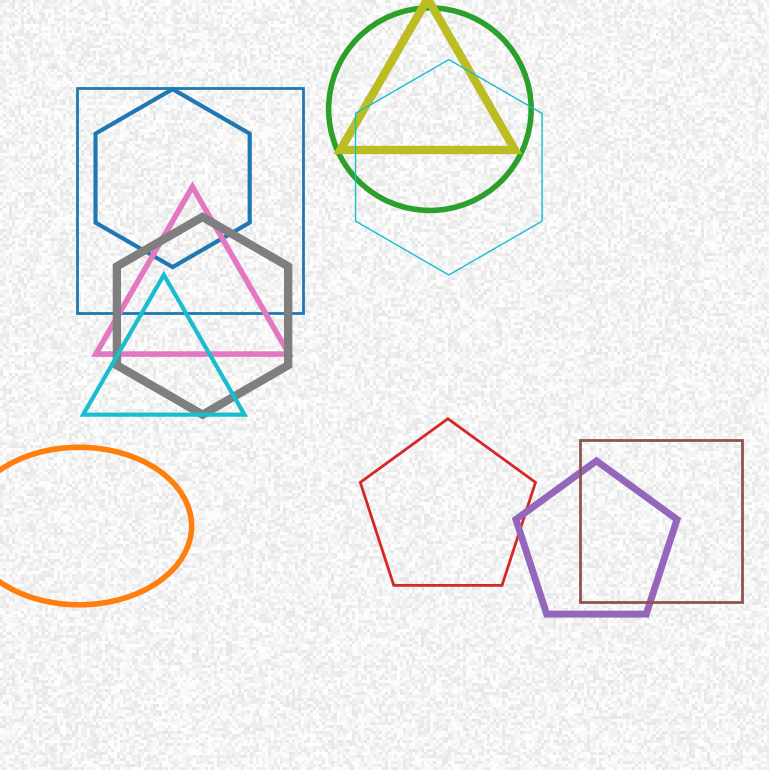[{"shape": "hexagon", "thickness": 1.5, "radius": 0.58, "center": [0.224, 0.769]}, {"shape": "square", "thickness": 1, "radius": 0.73, "center": [0.247, 0.739]}, {"shape": "oval", "thickness": 2, "radius": 0.73, "center": [0.103, 0.317]}, {"shape": "circle", "thickness": 2, "radius": 0.66, "center": [0.558, 0.858]}, {"shape": "pentagon", "thickness": 1, "radius": 0.6, "center": [0.582, 0.337]}, {"shape": "pentagon", "thickness": 2.5, "radius": 0.55, "center": [0.775, 0.291]}, {"shape": "square", "thickness": 1, "radius": 0.53, "center": [0.859, 0.323]}, {"shape": "triangle", "thickness": 2, "radius": 0.72, "center": [0.25, 0.613]}, {"shape": "hexagon", "thickness": 3, "radius": 0.64, "center": [0.263, 0.59]}, {"shape": "triangle", "thickness": 3, "radius": 0.65, "center": [0.555, 0.871]}, {"shape": "hexagon", "thickness": 0.5, "radius": 0.7, "center": [0.583, 0.783]}, {"shape": "triangle", "thickness": 1.5, "radius": 0.61, "center": [0.213, 0.522]}]